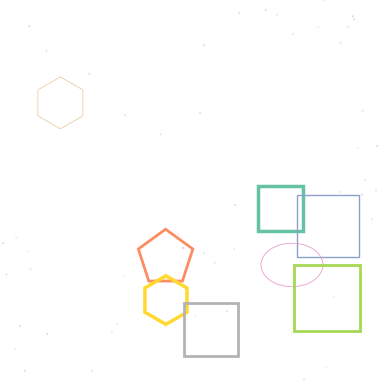[{"shape": "square", "thickness": 2.5, "radius": 0.29, "center": [0.728, 0.459]}, {"shape": "pentagon", "thickness": 2, "radius": 0.37, "center": [0.43, 0.33]}, {"shape": "square", "thickness": 1, "radius": 0.41, "center": [0.852, 0.413]}, {"shape": "oval", "thickness": 0.5, "radius": 0.4, "center": [0.758, 0.312]}, {"shape": "square", "thickness": 2, "radius": 0.43, "center": [0.85, 0.226]}, {"shape": "hexagon", "thickness": 2.5, "radius": 0.32, "center": [0.431, 0.221]}, {"shape": "hexagon", "thickness": 0.5, "radius": 0.34, "center": [0.157, 0.733]}, {"shape": "square", "thickness": 2, "radius": 0.35, "center": [0.548, 0.144]}]